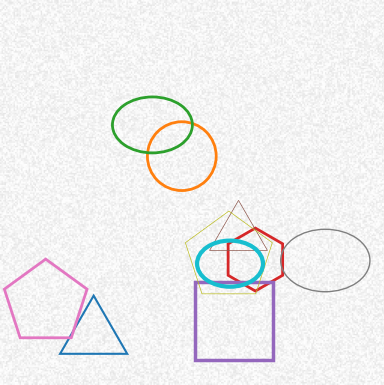[{"shape": "triangle", "thickness": 1.5, "radius": 0.5, "center": [0.243, 0.131]}, {"shape": "circle", "thickness": 2, "radius": 0.45, "center": [0.472, 0.594]}, {"shape": "oval", "thickness": 2, "radius": 0.52, "center": [0.396, 0.676]}, {"shape": "hexagon", "thickness": 2, "radius": 0.41, "center": [0.663, 0.326]}, {"shape": "square", "thickness": 2.5, "radius": 0.51, "center": [0.608, 0.167]}, {"shape": "triangle", "thickness": 0.5, "radius": 0.43, "center": [0.62, 0.393]}, {"shape": "pentagon", "thickness": 2, "radius": 0.56, "center": [0.119, 0.214]}, {"shape": "oval", "thickness": 1, "radius": 0.58, "center": [0.845, 0.323]}, {"shape": "pentagon", "thickness": 0.5, "radius": 0.59, "center": [0.594, 0.333]}, {"shape": "oval", "thickness": 3, "radius": 0.43, "center": [0.597, 0.315]}]